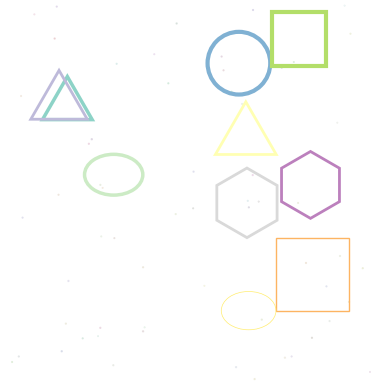[{"shape": "triangle", "thickness": 2.5, "radius": 0.37, "center": [0.175, 0.727]}, {"shape": "triangle", "thickness": 2, "radius": 0.46, "center": [0.638, 0.644]}, {"shape": "triangle", "thickness": 2, "radius": 0.42, "center": [0.153, 0.733]}, {"shape": "circle", "thickness": 3, "radius": 0.41, "center": [0.621, 0.836]}, {"shape": "square", "thickness": 1, "radius": 0.47, "center": [0.811, 0.288]}, {"shape": "square", "thickness": 3, "radius": 0.35, "center": [0.776, 0.899]}, {"shape": "hexagon", "thickness": 2, "radius": 0.45, "center": [0.641, 0.473]}, {"shape": "hexagon", "thickness": 2, "radius": 0.43, "center": [0.806, 0.52]}, {"shape": "oval", "thickness": 2.5, "radius": 0.38, "center": [0.295, 0.546]}, {"shape": "oval", "thickness": 0.5, "radius": 0.36, "center": [0.646, 0.193]}]